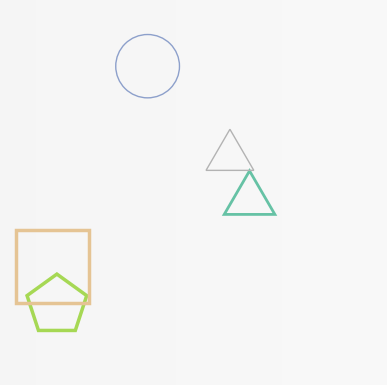[{"shape": "triangle", "thickness": 2, "radius": 0.38, "center": [0.644, 0.481]}, {"shape": "circle", "thickness": 1, "radius": 0.41, "center": [0.381, 0.828]}, {"shape": "pentagon", "thickness": 2.5, "radius": 0.4, "center": [0.147, 0.207]}, {"shape": "square", "thickness": 2.5, "radius": 0.47, "center": [0.136, 0.307]}, {"shape": "triangle", "thickness": 1, "radius": 0.36, "center": [0.593, 0.593]}]